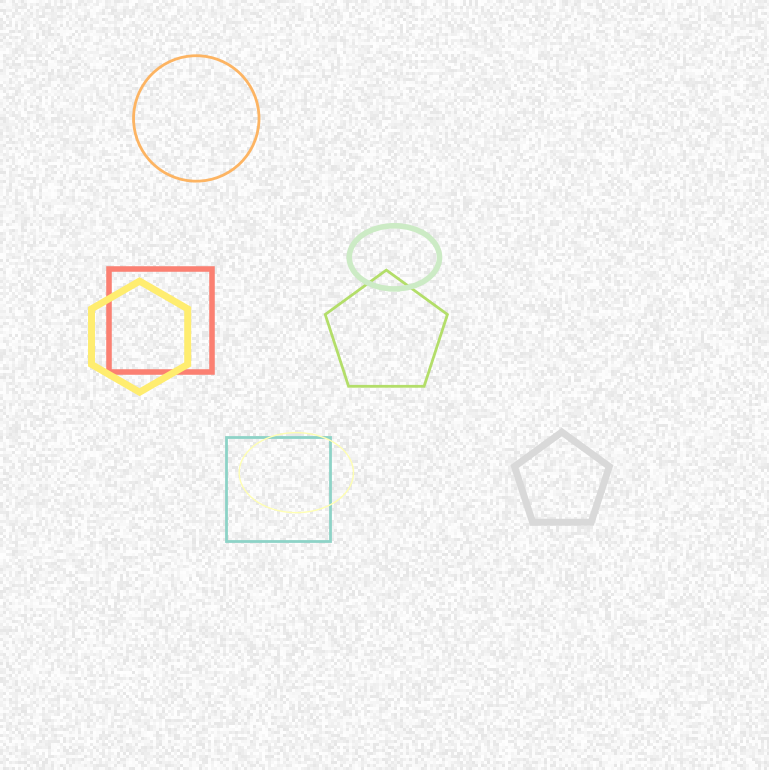[{"shape": "square", "thickness": 1, "radius": 0.34, "center": [0.361, 0.365]}, {"shape": "oval", "thickness": 0.5, "radius": 0.37, "center": [0.385, 0.386]}, {"shape": "square", "thickness": 2, "radius": 0.33, "center": [0.208, 0.584]}, {"shape": "circle", "thickness": 1, "radius": 0.41, "center": [0.255, 0.846]}, {"shape": "pentagon", "thickness": 1, "radius": 0.42, "center": [0.502, 0.566]}, {"shape": "pentagon", "thickness": 2.5, "radius": 0.32, "center": [0.73, 0.374]}, {"shape": "oval", "thickness": 2, "radius": 0.29, "center": [0.512, 0.666]}, {"shape": "hexagon", "thickness": 2.5, "radius": 0.36, "center": [0.181, 0.563]}]